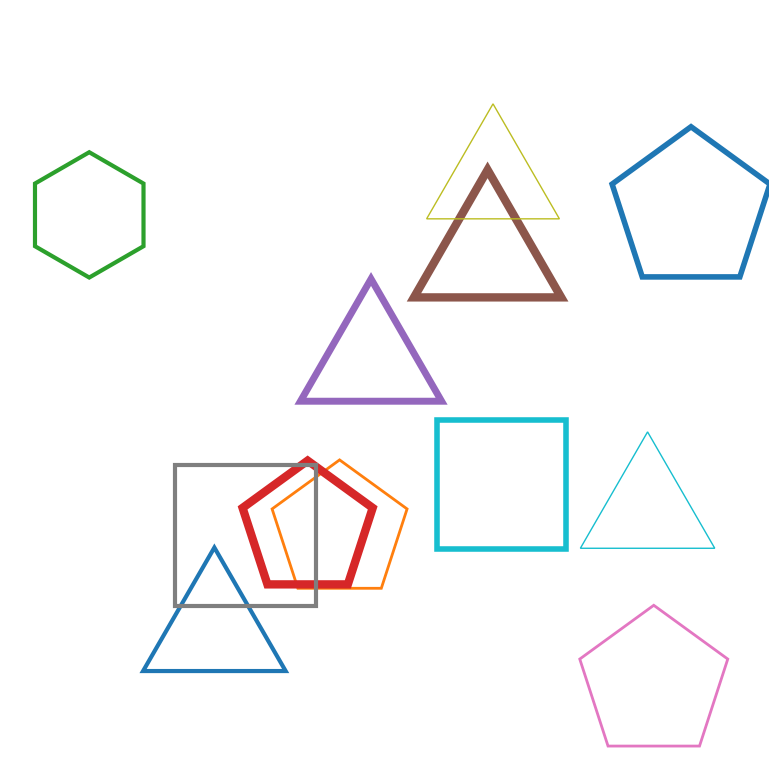[{"shape": "triangle", "thickness": 1.5, "radius": 0.53, "center": [0.278, 0.182]}, {"shape": "pentagon", "thickness": 2, "radius": 0.54, "center": [0.897, 0.728]}, {"shape": "pentagon", "thickness": 1, "radius": 0.46, "center": [0.441, 0.311]}, {"shape": "hexagon", "thickness": 1.5, "radius": 0.41, "center": [0.116, 0.721]}, {"shape": "pentagon", "thickness": 3, "radius": 0.44, "center": [0.4, 0.313]}, {"shape": "triangle", "thickness": 2.5, "radius": 0.53, "center": [0.482, 0.532]}, {"shape": "triangle", "thickness": 3, "radius": 0.55, "center": [0.633, 0.669]}, {"shape": "pentagon", "thickness": 1, "radius": 0.51, "center": [0.849, 0.113]}, {"shape": "square", "thickness": 1.5, "radius": 0.46, "center": [0.318, 0.304]}, {"shape": "triangle", "thickness": 0.5, "radius": 0.5, "center": [0.64, 0.766]}, {"shape": "triangle", "thickness": 0.5, "radius": 0.5, "center": [0.841, 0.338]}, {"shape": "square", "thickness": 2, "radius": 0.42, "center": [0.651, 0.371]}]